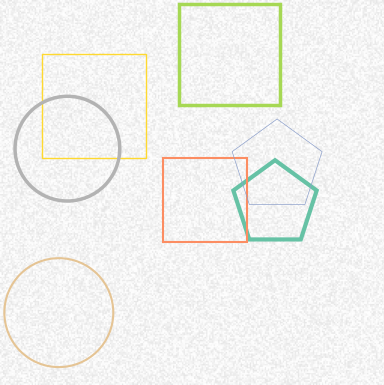[{"shape": "pentagon", "thickness": 3, "radius": 0.57, "center": [0.714, 0.47]}, {"shape": "square", "thickness": 1.5, "radius": 0.55, "center": [0.532, 0.481]}, {"shape": "pentagon", "thickness": 0.5, "radius": 0.61, "center": [0.72, 0.568]}, {"shape": "square", "thickness": 2.5, "radius": 0.66, "center": [0.597, 0.859]}, {"shape": "square", "thickness": 1, "radius": 0.67, "center": [0.243, 0.726]}, {"shape": "circle", "thickness": 1.5, "radius": 0.71, "center": [0.153, 0.188]}, {"shape": "circle", "thickness": 2.5, "radius": 0.68, "center": [0.175, 0.614]}]